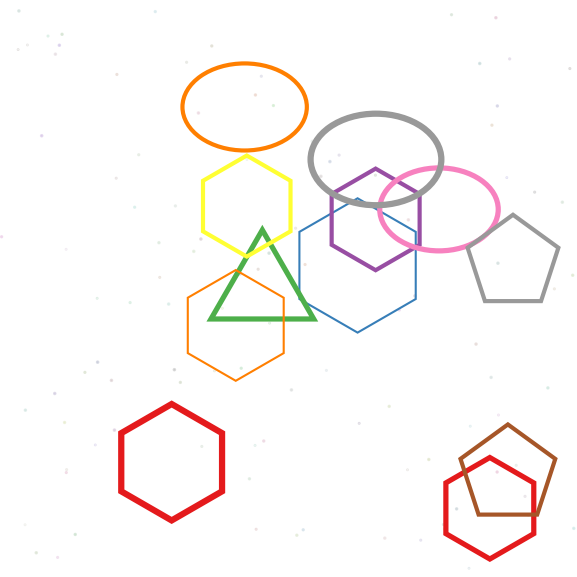[{"shape": "hexagon", "thickness": 2.5, "radius": 0.44, "center": [0.848, 0.119]}, {"shape": "hexagon", "thickness": 3, "radius": 0.5, "center": [0.297, 0.199]}, {"shape": "hexagon", "thickness": 1, "radius": 0.58, "center": [0.619, 0.539]}, {"shape": "triangle", "thickness": 2.5, "radius": 0.51, "center": [0.454, 0.498]}, {"shape": "hexagon", "thickness": 2, "radius": 0.44, "center": [0.65, 0.619]}, {"shape": "oval", "thickness": 2, "radius": 0.54, "center": [0.424, 0.814]}, {"shape": "hexagon", "thickness": 1, "radius": 0.48, "center": [0.408, 0.436]}, {"shape": "hexagon", "thickness": 2, "radius": 0.44, "center": [0.427, 0.642]}, {"shape": "pentagon", "thickness": 2, "radius": 0.43, "center": [0.879, 0.178]}, {"shape": "oval", "thickness": 2.5, "radius": 0.51, "center": [0.76, 0.637]}, {"shape": "pentagon", "thickness": 2, "radius": 0.41, "center": [0.888, 0.545]}, {"shape": "oval", "thickness": 3, "radius": 0.57, "center": [0.651, 0.723]}]